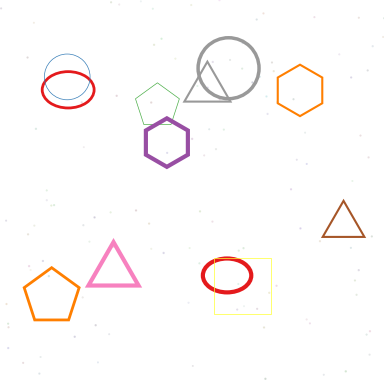[{"shape": "oval", "thickness": 2, "radius": 0.34, "center": [0.177, 0.767]}, {"shape": "oval", "thickness": 3, "radius": 0.31, "center": [0.59, 0.285]}, {"shape": "circle", "thickness": 0.5, "radius": 0.3, "center": [0.175, 0.8]}, {"shape": "pentagon", "thickness": 0.5, "radius": 0.3, "center": [0.409, 0.725]}, {"shape": "hexagon", "thickness": 3, "radius": 0.31, "center": [0.433, 0.63]}, {"shape": "hexagon", "thickness": 1.5, "radius": 0.33, "center": [0.779, 0.765]}, {"shape": "pentagon", "thickness": 2, "radius": 0.38, "center": [0.134, 0.23]}, {"shape": "square", "thickness": 0.5, "radius": 0.37, "center": [0.63, 0.257]}, {"shape": "triangle", "thickness": 1.5, "radius": 0.31, "center": [0.892, 0.416]}, {"shape": "triangle", "thickness": 3, "radius": 0.38, "center": [0.295, 0.296]}, {"shape": "triangle", "thickness": 1.5, "radius": 0.35, "center": [0.539, 0.771]}, {"shape": "circle", "thickness": 2.5, "radius": 0.4, "center": [0.594, 0.823]}]